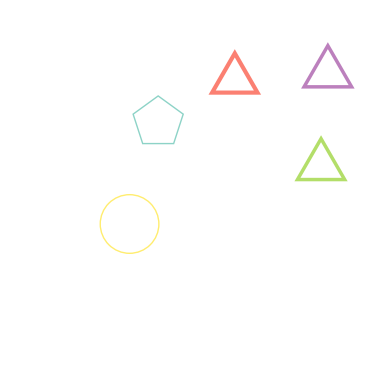[{"shape": "pentagon", "thickness": 1, "radius": 0.34, "center": [0.411, 0.682]}, {"shape": "triangle", "thickness": 3, "radius": 0.34, "center": [0.61, 0.793]}, {"shape": "triangle", "thickness": 2.5, "radius": 0.35, "center": [0.834, 0.569]}, {"shape": "triangle", "thickness": 2.5, "radius": 0.36, "center": [0.852, 0.81]}, {"shape": "circle", "thickness": 1, "radius": 0.38, "center": [0.337, 0.418]}]